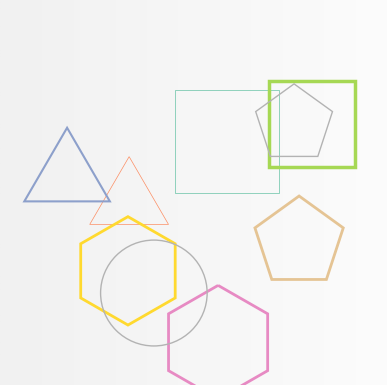[{"shape": "square", "thickness": 0.5, "radius": 0.67, "center": [0.586, 0.632]}, {"shape": "triangle", "thickness": 0.5, "radius": 0.59, "center": [0.333, 0.476]}, {"shape": "triangle", "thickness": 1.5, "radius": 0.64, "center": [0.173, 0.541]}, {"shape": "hexagon", "thickness": 2, "radius": 0.74, "center": [0.563, 0.111]}, {"shape": "square", "thickness": 2.5, "radius": 0.55, "center": [0.804, 0.678]}, {"shape": "hexagon", "thickness": 2, "radius": 0.7, "center": [0.33, 0.296]}, {"shape": "pentagon", "thickness": 2, "radius": 0.6, "center": [0.772, 0.371]}, {"shape": "circle", "thickness": 1, "radius": 0.69, "center": [0.397, 0.239]}, {"shape": "pentagon", "thickness": 1, "radius": 0.52, "center": [0.759, 0.678]}]